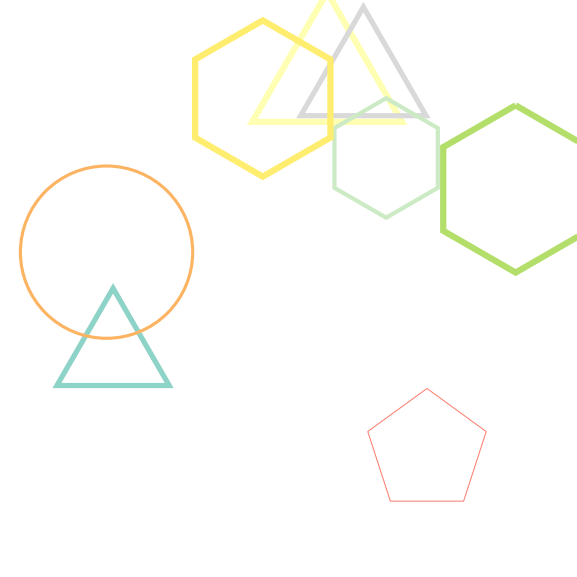[{"shape": "triangle", "thickness": 2.5, "radius": 0.56, "center": [0.196, 0.388]}, {"shape": "triangle", "thickness": 3, "radius": 0.75, "center": [0.566, 0.863]}, {"shape": "pentagon", "thickness": 0.5, "radius": 0.54, "center": [0.739, 0.219]}, {"shape": "circle", "thickness": 1.5, "radius": 0.75, "center": [0.184, 0.562]}, {"shape": "hexagon", "thickness": 3, "radius": 0.72, "center": [0.893, 0.672]}, {"shape": "triangle", "thickness": 2.5, "radius": 0.63, "center": [0.629, 0.862]}, {"shape": "hexagon", "thickness": 2, "radius": 0.52, "center": [0.669, 0.726]}, {"shape": "hexagon", "thickness": 3, "radius": 0.68, "center": [0.455, 0.829]}]